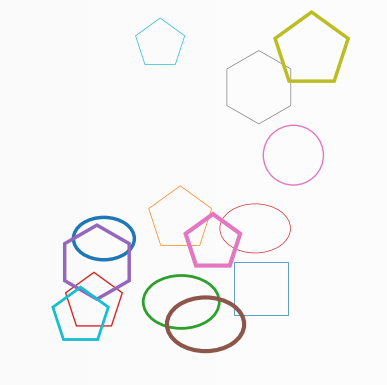[{"shape": "oval", "thickness": 2.5, "radius": 0.39, "center": [0.268, 0.38]}, {"shape": "square", "thickness": 0.5, "radius": 0.35, "center": [0.673, 0.25]}, {"shape": "pentagon", "thickness": 0.5, "radius": 0.43, "center": [0.465, 0.432]}, {"shape": "oval", "thickness": 2, "radius": 0.49, "center": [0.468, 0.216]}, {"shape": "pentagon", "thickness": 1, "radius": 0.38, "center": [0.242, 0.216]}, {"shape": "oval", "thickness": 0.5, "radius": 0.46, "center": [0.658, 0.407]}, {"shape": "hexagon", "thickness": 2.5, "radius": 0.48, "center": [0.25, 0.319]}, {"shape": "oval", "thickness": 3, "radius": 0.5, "center": [0.53, 0.158]}, {"shape": "pentagon", "thickness": 3, "radius": 0.37, "center": [0.549, 0.37]}, {"shape": "circle", "thickness": 1, "radius": 0.39, "center": [0.757, 0.597]}, {"shape": "hexagon", "thickness": 0.5, "radius": 0.48, "center": [0.668, 0.773]}, {"shape": "pentagon", "thickness": 2.5, "radius": 0.5, "center": [0.804, 0.869]}, {"shape": "pentagon", "thickness": 2, "radius": 0.38, "center": [0.208, 0.179]}, {"shape": "pentagon", "thickness": 0.5, "radius": 0.33, "center": [0.413, 0.886]}]